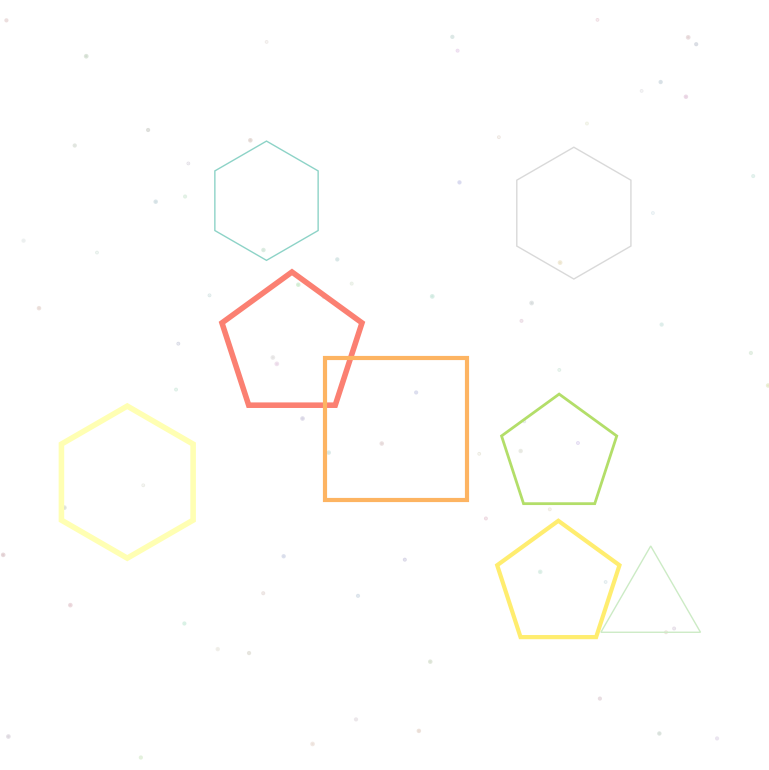[{"shape": "hexagon", "thickness": 0.5, "radius": 0.39, "center": [0.346, 0.739]}, {"shape": "hexagon", "thickness": 2, "radius": 0.49, "center": [0.165, 0.374]}, {"shape": "pentagon", "thickness": 2, "radius": 0.48, "center": [0.379, 0.551]}, {"shape": "square", "thickness": 1.5, "radius": 0.46, "center": [0.515, 0.443]}, {"shape": "pentagon", "thickness": 1, "radius": 0.39, "center": [0.726, 0.41]}, {"shape": "hexagon", "thickness": 0.5, "radius": 0.43, "center": [0.745, 0.723]}, {"shape": "triangle", "thickness": 0.5, "radius": 0.37, "center": [0.845, 0.216]}, {"shape": "pentagon", "thickness": 1.5, "radius": 0.42, "center": [0.725, 0.24]}]